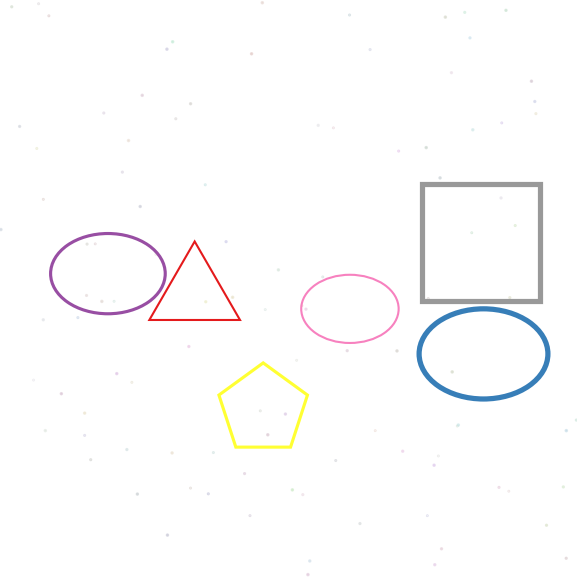[{"shape": "triangle", "thickness": 1, "radius": 0.45, "center": [0.337, 0.49]}, {"shape": "oval", "thickness": 2.5, "radius": 0.56, "center": [0.837, 0.386]}, {"shape": "oval", "thickness": 1.5, "radius": 0.5, "center": [0.187, 0.525]}, {"shape": "pentagon", "thickness": 1.5, "radius": 0.4, "center": [0.456, 0.29]}, {"shape": "oval", "thickness": 1, "radius": 0.42, "center": [0.606, 0.464]}, {"shape": "square", "thickness": 2.5, "radius": 0.51, "center": [0.833, 0.579]}]